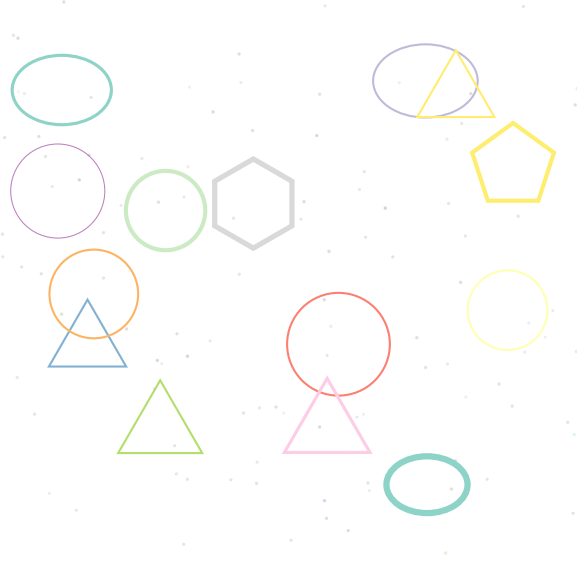[{"shape": "oval", "thickness": 3, "radius": 0.35, "center": [0.739, 0.16]}, {"shape": "oval", "thickness": 1.5, "radius": 0.43, "center": [0.107, 0.843]}, {"shape": "circle", "thickness": 1, "radius": 0.34, "center": [0.879, 0.462]}, {"shape": "oval", "thickness": 1, "radius": 0.45, "center": [0.737, 0.859]}, {"shape": "circle", "thickness": 1, "radius": 0.44, "center": [0.586, 0.403]}, {"shape": "triangle", "thickness": 1, "radius": 0.39, "center": [0.152, 0.403]}, {"shape": "circle", "thickness": 1, "radius": 0.38, "center": [0.162, 0.49]}, {"shape": "triangle", "thickness": 1, "radius": 0.42, "center": [0.277, 0.257]}, {"shape": "triangle", "thickness": 1.5, "radius": 0.43, "center": [0.567, 0.258]}, {"shape": "hexagon", "thickness": 2.5, "radius": 0.39, "center": [0.439, 0.647]}, {"shape": "circle", "thickness": 0.5, "radius": 0.41, "center": [0.1, 0.668]}, {"shape": "circle", "thickness": 2, "radius": 0.34, "center": [0.287, 0.635]}, {"shape": "pentagon", "thickness": 2, "radius": 0.37, "center": [0.888, 0.712]}, {"shape": "triangle", "thickness": 1, "radius": 0.39, "center": [0.789, 0.835]}]